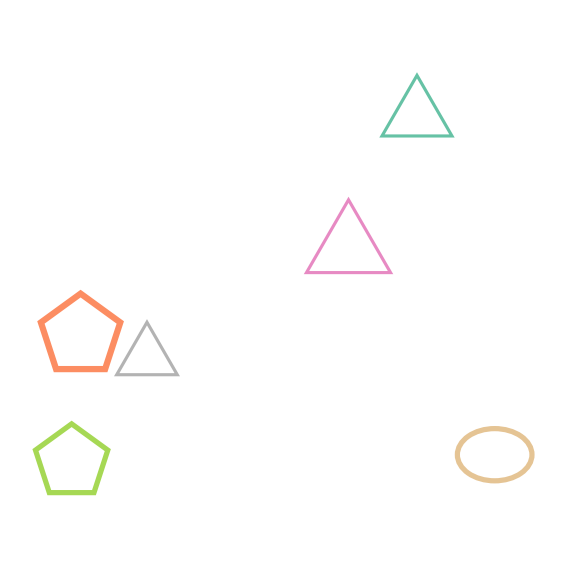[{"shape": "triangle", "thickness": 1.5, "radius": 0.35, "center": [0.722, 0.799]}, {"shape": "pentagon", "thickness": 3, "radius": 0.36, "center": [0.14, 0.418]}, {"shape": "triangle", "thickness": 1.5, "radius": 0.42, "center": [0.603, 0.569]}, {"shape": "pentagon", "thickness": 2.5, "radius": 0.33, "center": [0.124, 0.199]}, {"shape": "oval", "thickness": 2.5, "radius": 0.32, "center": [0.857, 0.212]}, {"shape": "triangle", "thickness": 1.5, "radius": 0.3, "center": [0.255, 0.381]}]